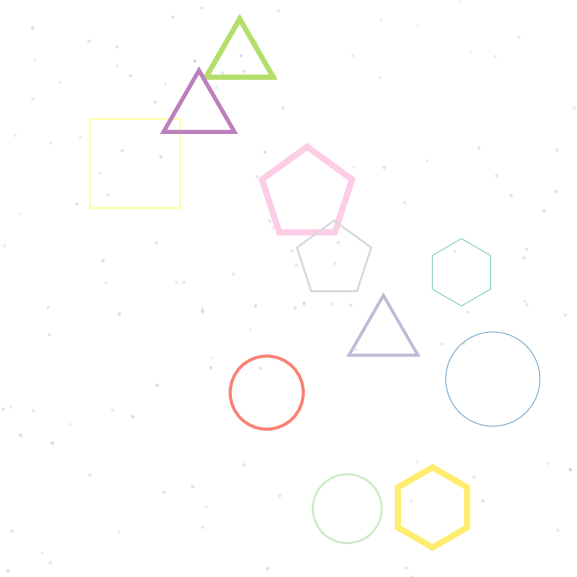[{"shape": "hexagon", "thickness": 0.5, "radius": 0.29, "center": [0.799, 0.528]}, {"shape": "square", "thickness": 1, "radius": 0.39, "center": [0.234, 0.716]}, {"shape": "triangle", "thickness": 1.5, "radius": 0.34, "center": [0.664, 0.419]}, {"shape": "circle", "thickness": 1.5, "radius": 0.32, "center": [0.462, 0.319]}, {"shape": "circle", "thickness": 0.5, "radius": 0.41, "center": [0.853, 0.343]}, {"shape": "triangle", "thickness": 2.5, "radius": 0.34, "center": [0.415, 0.899]}, {"shape": "pentagon", "thickness": 3, "radius": 0.41, "center": [0.532, 0.663]}, {"shape": "pentagon", "thickness": 1, "radius": 0.34, "center": [0.579, 0.55]}, {"shape": "triangle", "thickness": 2, "radius": 0.35, "center": [0.345, 0.806]}, {"shape": "circle", "thickness": 1, "radius": 0.3, "center": [0.601, 0.118]}, {"shape": "hexagon", "thickness": 3, "radius": 0.35, "center": [0.749, 0.121]}]